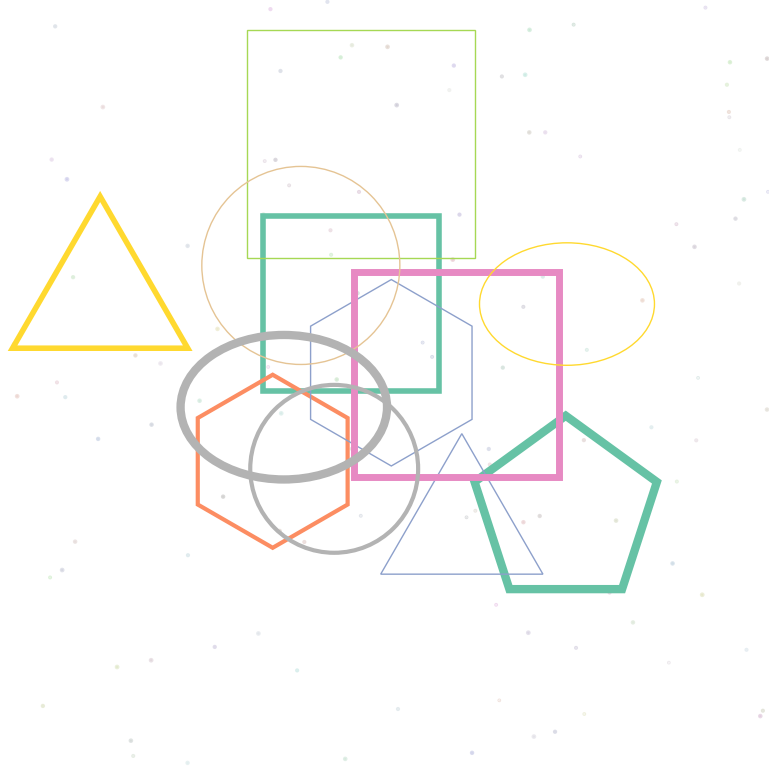[{"shape": "square", "thickness": 2, "radius": 0.57, "center": [0.456, 0.605]}, {"shape": "pentagon", "thickness": 3, "radius": 0.62, "center": [0.735, 0.336]}, {"shape": "hexagon", "thickness": 1.5, "radius": 0.56, "center": [0.354, 0.401]}, {"shape": "triangle", "thickness": 0.5, "radius": 0.61, "center": [0.6, 0.315]}, {"shape": "hexagon", "thickness": 0.5, "radius": 0.61, "center": [0.508, 0.516]}, {"shape": "square", "thickness": 2.5, "radius": 0.67, "center": [0.593, 0.513]}, {"shape": "square", "thickness": 0.5, "radius": 0.74, "center": [0.469, 0.813]}, {"shape": "oval", "thickness": 0.5, "radius": 0.57, "center": [0.736, 0.605]}, {"shape": "triangle", "thickness": 2, "radius": 0.66, "center": [0.13, 0.613]}, {"shape": "circle", "thickness": 0.5, "radius": 0.64, "center": [0.391, 0.655]}, {"shape": "oval", "thickness": 3, "radius": 0.67, "center": [0.369, 0.471]}, {"shape": "circle", "thickness": 1.5, "radius": 0.55, "center": [0.434, 0.391]}]